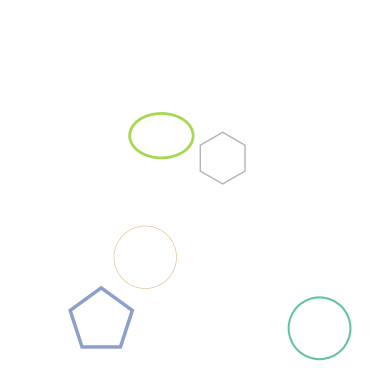[{"shape": "circle", "thickness": 1.5, "radius": 0.4, "center": [0.83, 0.147]}, {"shape": "pentagon", "thickness": 2.5, "radius": 0.42, "center": [0.263, 0.167]}, {"shape": "oval", "thickness": 2, "radius": 0.41, "center": [0.419, 0.648]}, {"shape": "circle", "thickness": 0.5, "radius": 0.41, "center": [0.377, 0.332]}, {"shape": "hexagon", "thickness": 1, "radius": 0.34, "center": [0.578, 0.589]}]